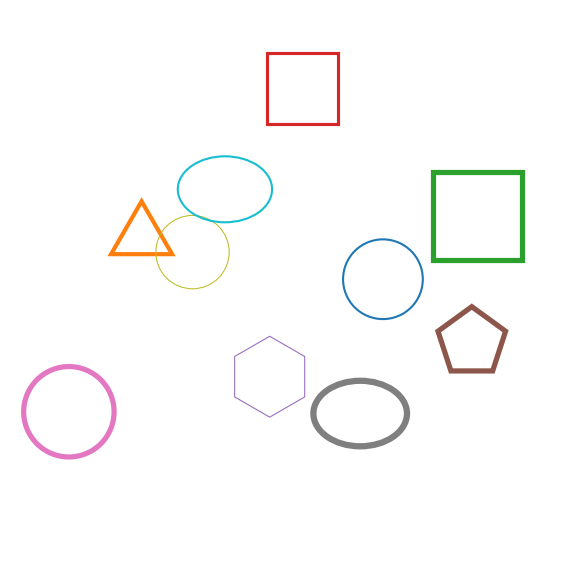[{"shape": "circle", "thickness": 1, "radius": 0.35, "center": [0.663, 0.516]}, {"shape": "triangle", "thickness": 2, "radius": 0.3, "center": [0.245, 0.59]}, {"shape": "square", "thickness": 2.5, "radius": 0.38, "center": [0.827, 0.625]}, {"shape": "square", "thickness": 1.5, "radius": 0.3, "center": [0.524, 0.846]}, {"shape": "hexagon", "thickness": 0.5, "radius": 0.35, "center": [0.467, 0.347]}, {"shape": "pentagon", "thickness": 2.5, "radius": 0.31, "center": [0.817, 0.407]}, {"shape": "circle", "thickness": 2.5, "radius": 0.39, "center": [0.119, 0.286]}, {"shape": "oval", "thickness": 3, "radius": 0.41, "center": [0.624, 0.283]}, {"shape": "circle", "thickness": 0.5, "radius": 0.32, "center": [0.333, 0.563]}, {"shape": "oval", "thickness": 1, "radius": 0.41, "center": [0.39, 0.671]}]